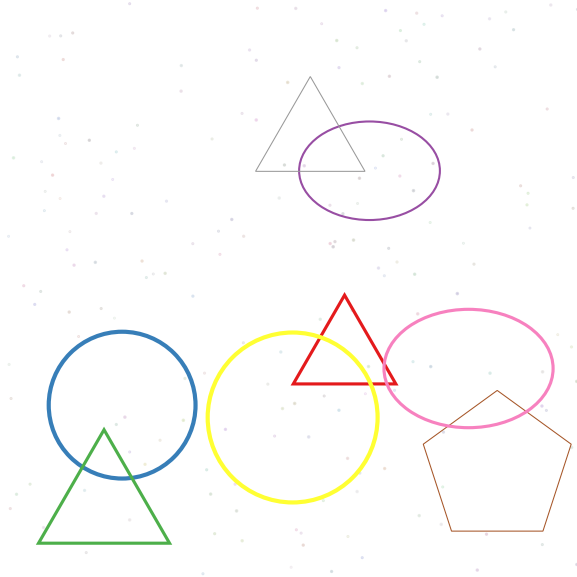[{"shape": "triangle", "thickness": 1.5, "radius": 0.51, "center": [0.597, 0.386]}, {"shape": "circle", "thickness": 2, "radius": 0.64, "center": [0.211, 0.298]}, {"shape": "triangle", "thickness": 1.5, "radius": 0.65, "center": [0.18, 0.124]}, {"shape": "oval", "thickness": 1, "radius": 0.61, "center": [0.64, 0.703]}, {"shape": "circle", "thickness": 2, "radius": 0.74, "center": [0.507, 0.276]}, {"shape": "pentagon", "thickness": 0.5, "radius": 0.67, "center": [0.861, 0.188]}, {"shape": "oval", "thickness": 1.5, "radius": 0.73, "center": [0.811, 0.361]}, {"shape": "triangle", "thickness": 0.5, "radius": 0.55, "center": [0.537, 0.757]}]